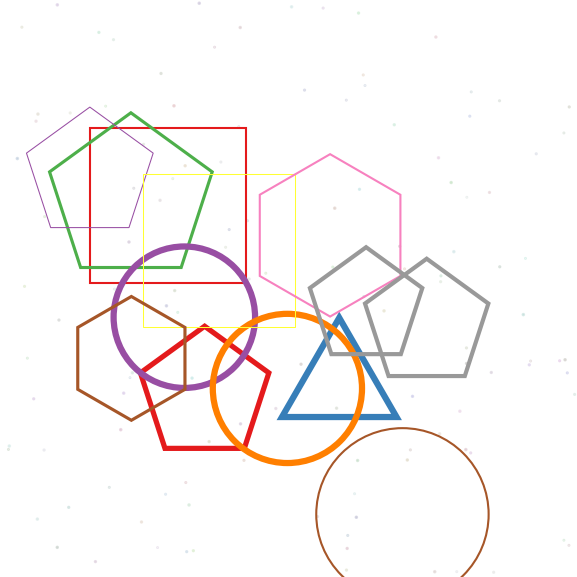[{"shape": "pentagon", "thickness": 2.5, "radius": 0.58, "center": [0.354, 0.317]}, {"shape": "square", "thickness": 1, "radius": 0.67, "center": [0.291, 0.643]}, {"shape": "triangle", "thickness": 3, "radius": 0.57, "center": [0.587, 0.334]}, {"shape": "pentagon", "thickness": 1.5, "radius": 0.74, "center": [0.227, 0.656]}, {"shape": "pentagon", "thickness": 0.5, "radius": 0.58, "center": [0.156, 0.698]}, {"shape": "circle", "thickness": 3, "radius": 0.61, "center": [0.319, 0.45]}, {"shape": "circle", "thickness": 3, "radius": 0.65, "center": [0.498, 0.327]}, {"shape": "square", "thickness": 0.5, "radius": 0.66, "center": [0.379, 0.566]}, {"shape": "circle", "thickness": 1, "radius": 0.75, "center": [0.697, 0.109]}, {"shape": "hexagon", "thickness": 1.5, "radius": 0.54, "center": [0.227, 0.379]}, {"shape": "hexagon", "thickness": 1, "radius": 0.7, "center": [0.572, 0.592]}, {"shape": "pentagon", "thickness": 2, "radius": 0.56, "center": [0.739, 0.439]}, {"shape": "pentagon", "thickness": 2, "radius": 0.51, "center": [0.634, 0.469]}]